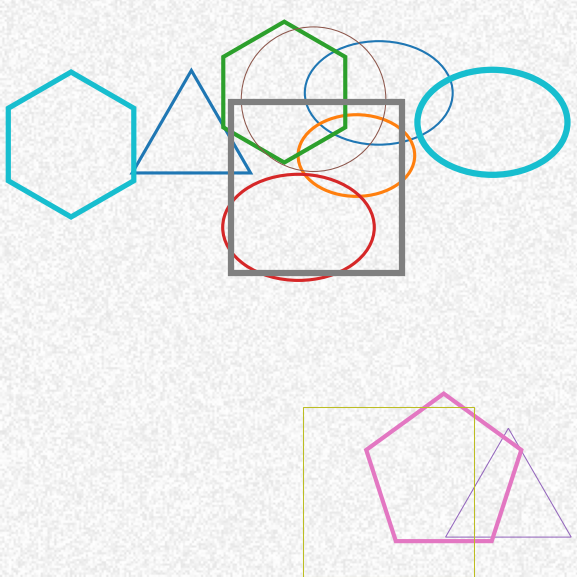[{"shape": "oval", "thickness": 1, "radius": 0.64, "center": [0.656, 0.838]}, {"shape": "triangle", "thickness": 1.5, "radius": 0.59, "center": [0.331, 0.759]}, {"shape": "oval", "thickness": 1.5, "radius": 0.5, "center": [0.617, 0.73]}, {"shape": "hexagon", "thickness": 2, "radius": 0.61, "center": [0.492, 0.84]}, {"shape": "oval", "thickness": 1.5, "radius": 0.66, "center": [0.517, 0.605]}, {"shape": "triangle", "thickness": 0.5, "radius": 0.63, "center": [0.88, 0.132]}, {"shape": "circle", "thickness": 0.5, "radius": 0.63, "center": [0.543, 0.827]}, {"shape": "pentagon", "thickness": 2, "radius": 0.71, "center": [0.768, 0.176]}, {"shape": "square", "thickness": 3, "radius": 0.74, "center": [0.548, 0.674]}, {"shape": "square", "thickness": 0.5, "radius": 0.74, "center": [0.672, 0.147]}, {"shape": "oval", "thickness": 3, "radius": 0.65, "center": [0.853, 0.787]}, {"shape": "hexagon", "thickness": 2.5, "radius": 0.63, "center": [0.123, 0.749]}]